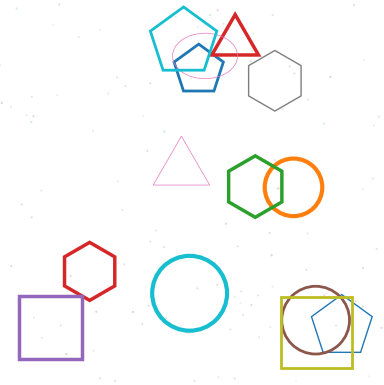[{"shape": "pentagon", "thickness": 2, "radius": 0.34, "center": [0.516, 0.818]}, {"shape": "pentagon", "thickness": 1, "radius": 0.41, "center": [0.888, 0.152]}, {"shape": "circle", "thickness": 3, "radius": 0.37, "center": [0.762, 0.513]}, {"shape": "hexagon", "thickness": 2.5, "radius": 0.4, "center": [0.663, 0.515]}, {"shape": "hexagon", "thickness": 2.5, "radius": 0.38, "center": [0.233, 0.295]}, {"shape": "triangle", "thickness": 2.5, "radius": 0.35, "center": [0.611, 0.892]}, {"shape": "square", "thickness": 2.5, "radius": 0.41, "center": [0.132, 0.149]}, {"shape": "circle", "thickness": 2, "radius": 0.44, "center": [0.82, 0.168]}, {"shape": "triangle", "thickness": 0.5, "radius": 0.42, "center": [0.471, 0.562]}, {"shape": "oval", "thickness": 0.5, "radius": 0.42, "center": [0.533, 0.855]}, {"shape": "hexagon", "thickness": 1, "radius": 0.39, "center": [0.714, 0.79]}, {"shape": "square", "thickness": 2, "radius": 0.46, "center": [0.823, 0.137]}, {"shape": "circle", "thickness": 3, "radius": 0.49, "center": [0.493, 0.238]}, {"shape": "pentagon", "thickness": 2, "radius": 0.45, "center": [0.477, 0.891]}]